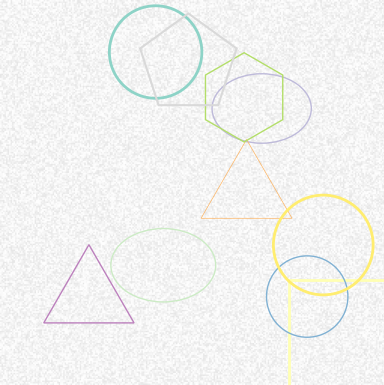[{"shape": "circle", "thickness": 2, "radius": 0.6, "center": [0.404, 0.865]}, {"shape": "square", "thickness": 2, "radius": 0.69, "center": [0.888, 0.134]}, {"shape": "oval", "thickness": 1, "radius": 0.64, "center": [0.68, 0.718]}, {"shape": "circle", "thickness": 1, "radius": 0.53, "center": [0.798, 0.23]}, {"shape": "triangle", "thickness": 0.5, "radius": 0.68, "center": [0.64, 0.501]}, {"shape": "hexagon", "thickness": 1, "radius": 0.58, "center": [0.634, 0.747]}, {"shape": "pentagon", "thickness": 1.5, "radius": 0.66, "center": [0.489, 0.833]}, {"shape": "triangle", "thickness": 1, "radius": 0.68, "center": [0.231, 0.229]}, {"shape": "oval", "thickness": 1, "radius": 0.68, "center": [0.424, 0.311]}, {"shape": "circle", "thickness": 2, "radius": 0.65, "center": [0.84, 0.364]}]